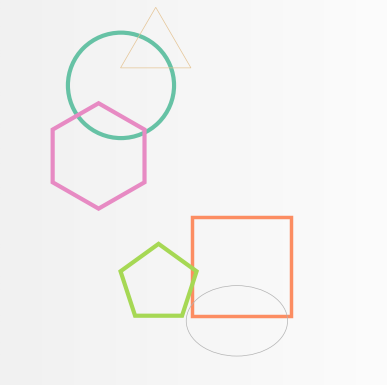[{"shape": "circle", "thickness": 3, "radius": 0.68, "center": [0.312, 0.778]}, {"shape": "square", "thickness": 2.5, "radius": 0.64, "center": [0.622, 0.308]}, {"shape": "hexagon", "thickness": 3, "radius": 0.68, "center": [0.254, 0.595]}, {"shape": "pentagon", "thickness": 3, "radius": 0.52, "center": [0.409, 0.263]}, {"shape": "triangle", "thickness": 0.5, "radius": 0.52, "center": [0.402, 0.876]}, {"shape": "oval", "thickness": 0.5, "radius": 0.65, "center": [0.611, 0.167]}]